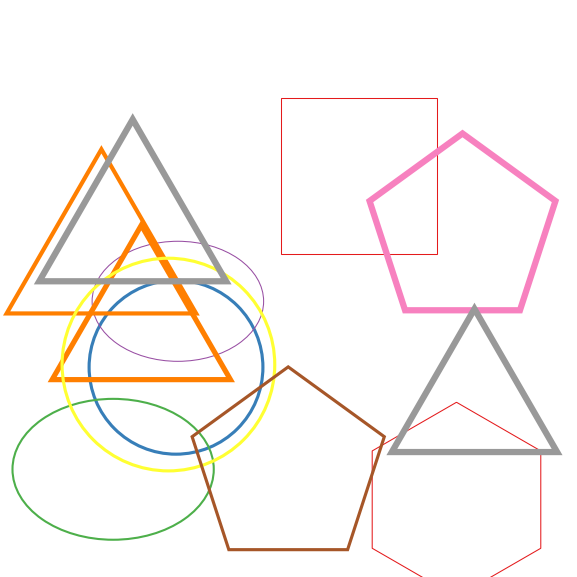[{"shape": "hexagon", "thickness": 0.5, "radius": 0.84, "center": [0.79, 0.134]}, {"shape": "square", "thickness": 0.5, "radius": 0.68, "center": [0.622, 0.694]}, {"shape": "circle", "thickness": 1.5, "radius": 0.75, "center": [0.305, 0.363]}, {"shape": "oval", "thickness": 1, "radius": 0.87, "center": [0.196, 0.186]}, {"shape": "oval", "thickness": 0.5, "radius": 0.74, "center": [0.308, 0.477]}, {"shape": "triangle", "thickness": 2, "radius": 0.95, "center": [0.176, 0.551]}, {"shape": "triangle", "thickness": 2.5, "radius": 0.89, "center": [0.245, 0.431]}, {"shape": "circle", "thickness": 1.5, "radius": 0.92, "center": [0.292, 0.368]}, {"shape": "pentagon", "thickness": 1.5, "radius": 0.87, "center": [0.499, 0.189]}, {"shape": "pentagon", "thickness": 3, "radius": 0.85, "center": [0.801, 0.599]}, {"shape": "triangle", "thickness": 3, "radius": 0.93, "center": [0.23, 0.605]}, {"shape": "triangle", "thickness": 3, "radius": 0.83, "center": [0.822, 0.299]}]